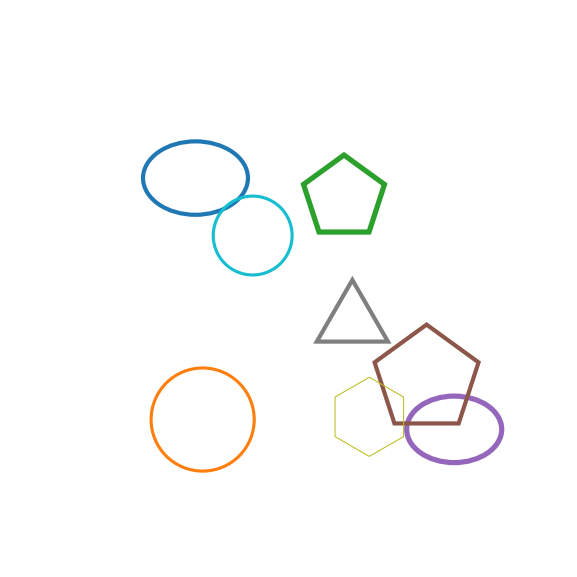[{"shape": "oval", "thickness": 2, "radius": 0.45, "center": [0.339, 0.691]}, {"shape": "circle", "thickness": 1.5, "radius": 0.45, "center": [0.351, 0.273]}, {"shape": "pentagon", "thickness": 2.5, "radius": 0.37, "center": [0.596, 0.657]}, {"shape": "oval", "thickness": 2.5, "radius": 0.41, "center": [0.786, 0.256]}, {"shape": "pentagon", "thickness": 2, "radius": 0.47, "center": [0.739, 0.342]}, {"shape": "triangle", "thickness": 2, "radius": 0.36, "center": [0.61, 0.443]}, {"shape": "hexagon", "thickness": 0.5, "radius": 0.34, "center": [0.64, 0.277]}, {"shape": "circle", "thickness": 1.5, "radius": 0.34, "center": [0.438, 0.591]}]